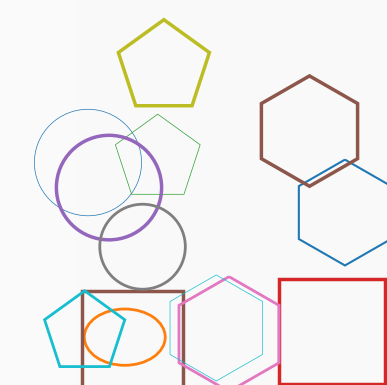[{"shape": "hexagon", "thickness": 1.5, "radius": 0.69, "center": [0.89, 0.448]}, {"shape": "circle", "thickness": 0.5, "radius": 0.69, "center": [0.227, 0.578]}, {"shape": "oval", "thickness": 2, "radius": 0.52, "center": [0.322, 0.124]}, {"shape": "pentagon", "thickness": 0.5, "radius": 0.58, "center": [0.407, 0.588]}, {"shape": "square", "thickness": 2.5, "radius": 0.69, "center": [0.856, 0.139]}, {"shape": "circle", "thickness": 2.5, "radius": 0.68, "center": [0.281, 0.513]}, {"shape": "hexagon", "thickness": 2.5, "radius": 0.72, "center": [0.799, 0.66]}, {"shape": "square", "thickness": 2.5, "radius": 0.66, "center": [0.342, 0.112]}, {"shape": "hexagon", "thickness": 2, "radius": 0.75, "center": [0.591, 0.132]}, {"shape": "circle", "thickness": 2, "radius": 0.55, "center": [0.368, 0.359]}, {"shape": "pentagon", "thickness": 2.5, "radius": 0.62, "center": [0.423, 0.825]}, {"shape": "pentagon", "thickness": 2, "radius": 0.54, "center": [0.218, 0.136]}, {"shape": "hexagon", "thickness": 0.5, "radius": 0.69, "center": [0.558, 0.148]}]